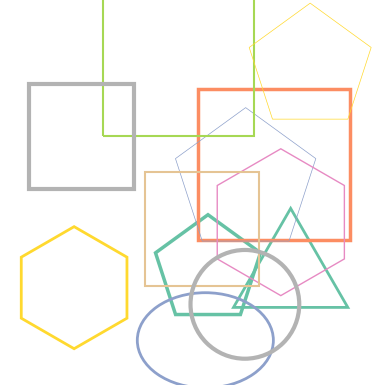[{"shape": "pentagon", "thickness": 2.5, "radius": 0.72, "center": [0.54, 0.299]}, {"shape": "triangle", "thickness": 2, "radius": 0.86, "center": [0.755, 0.287]}, {"shape": "square", "thickness": 2.5, "radius": 0.98, "center": [0.711, 0.573]}, {"shape": "oval", "thickness": 2, "radius": 0.88, "center": [0.533, 0.116]}, {"shape": "pentagon", "thickness": 0.5, "radius": 0.96, "center": [0.638, 0.529]}, {"shape": "hexagon", "thickness": 1, "radius": 0.95, "center": [0.729, 0.423]}, {"shape": "square", "thickness": 1.5, "radius": 0.98, "center": [0.464, 0.845]}, {"shape": "pentagon", "thickness": 0.5, "radius": 0.83, "center": [0.806, 0.825]}, {"shape": "hexagon", "thickness": 2, "radius": 0.79, "center": [0.193, 0.253]}, {"shape": "square", "thickness": 1.5, "radius": 0.74, "center": [0.524, 0.405]}, {"shape": "square", "thickness": 3, "radius": 0.68, "center": [0.211, 0.645]}, {"shape": "circle", "thickness": 3, "radius": 0.71, "center": [0.636, 0.21]}]